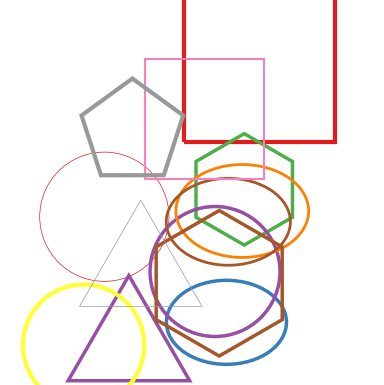[{"shape": "square", "thickness": 3, "radius": 0.98, "center": [0.675, 0.828]}, {"shape": "circle", "thickness": 0.5, "radius": 0.84, "center": [0.271, 0.437]}, {"shape": "oval", "thickness": 2.5, "radius": 0.78, "center": [0.588, 0.163]}, {"shape": "hexagon", "thickness": 2.5, "radius": 0.72, "center": [0.634, 0.508]}, {"shape": "triangle", "thickness": 2.5, "radius": 0.91, "center": [0.335, 0.102]}, {"shape": "circle", "thickness": 2.5, "radius": 0.84, "center": [0.559, 0.295]}, {"shape": "oval", "thickness": 2, "radius": 0.86, "center": [0.629, 0.452]}, {"shape": "circle", "thickness": 3, "radius": 0.79, "center": [0.217, 0.103]}, {"shape": "oval", "thickness": 2, "radius": 0.81, "center": [0.593, 0.424]}, {"shape": "hexagon", "thickness": 2.5, "radius": 0.94, "center": [0.569, 0.264]}, {"shape": "square", "thickness": 1.5, "radius": 0.77, "center": [0.531, 0.691]}, {"shape": "triangle", "thickness": 0.5, "radius": 0.92, "center": [0.366, 0.296]}, {"shape": "pentagon", "thickness": 3, "radius": 0.69, "center": [0.344, 0.657]}]